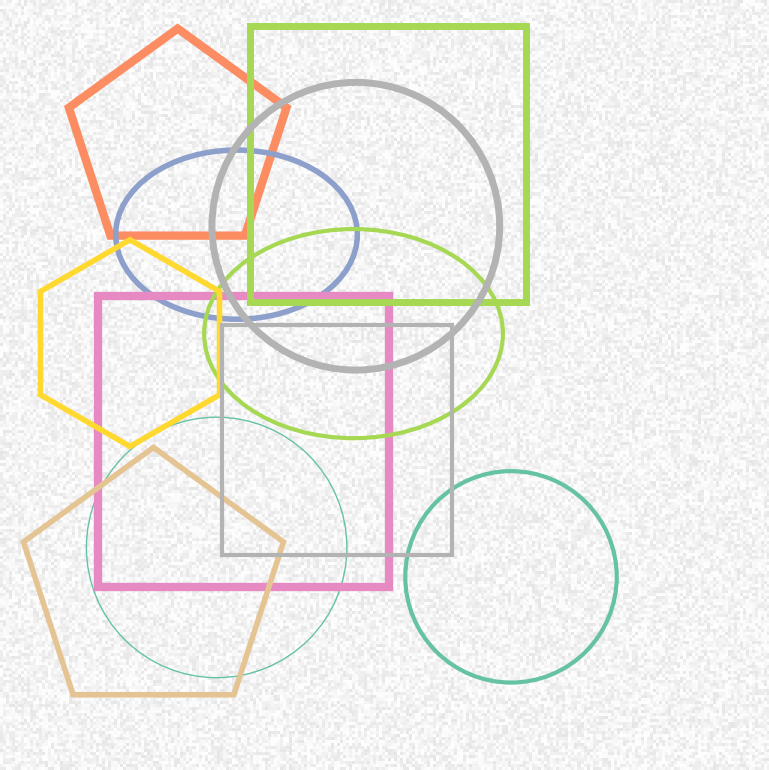[{"shape": "circle", "thickness": 1.5, "radius": 0.69, "center": [0.664, 0.251]}, {"shape": "circle", "thickness": 0.5, "radius": 0.85, "center": [0.281, 0.289]}, {"shape": "pentagon", "thickness": 3, "radius": 0.74, "center": [0.231, 0.814]}, {"shape": "oval", "thickness": 2, "radius": 0.78, "center": [0.307, 0.695]}, {"shape": "square", "thickness": 3, "radius": 0.94, "center": [0.316, 0.426]}, {"shape": "oval", "thickness": 1.5, "radius": 0.97, "center": [0.459, 0.567]}, {"shape": "square", "thickness": 2.5, "radius": 0.9, "center": [0.504, 0.787]}, {"shape": "hexagon", "thickness": 2, "radius": 0.67, "center": [0.169, 0.554]}, {"shape": "pentagon", "thickness": 2, "radius": 0.89, "center": [0.199, 0.241]}, {"shape": "square", "thickness": 1.5, "radius": 0.75, "center": [0.437, 0.429]}, {"shape": "circle", "thickness": 2.5, "radius": 0.93, "center": [0.462, 0.706]}]